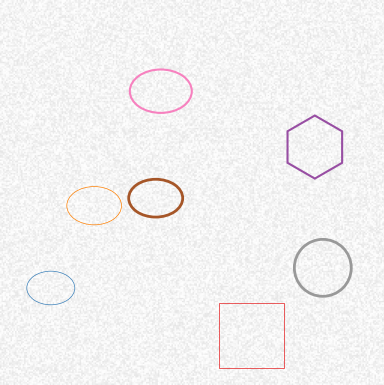[{"shape": "square", "thickness": 0.5, "radius": 0.42, "center": [0.652, 0.129]}, {"shape": "oval", "thickness": 0.5, "radius": 0.31, "center": [0.132, 0.252]}, {"shape": "hexagon", "thickness": 1.5, "radius": 0.41, "center": [0.818, 0.618]}, {"shape": "oval", "thickness": 0.5, "radius": 0.35, "center": [0.245, 0.466]}, {"shape": "oval", "thickness": 2, "radius": 0.35, "center": [0.404, 0.485]}, {"shape": "oval", "thickness": 1.5, "radius": 0.4, "center": [0.418, 0.763]}, {"shape": "circle", "thickness": 2, "radius": 0.37, "center": [0.838, 0.304]}]